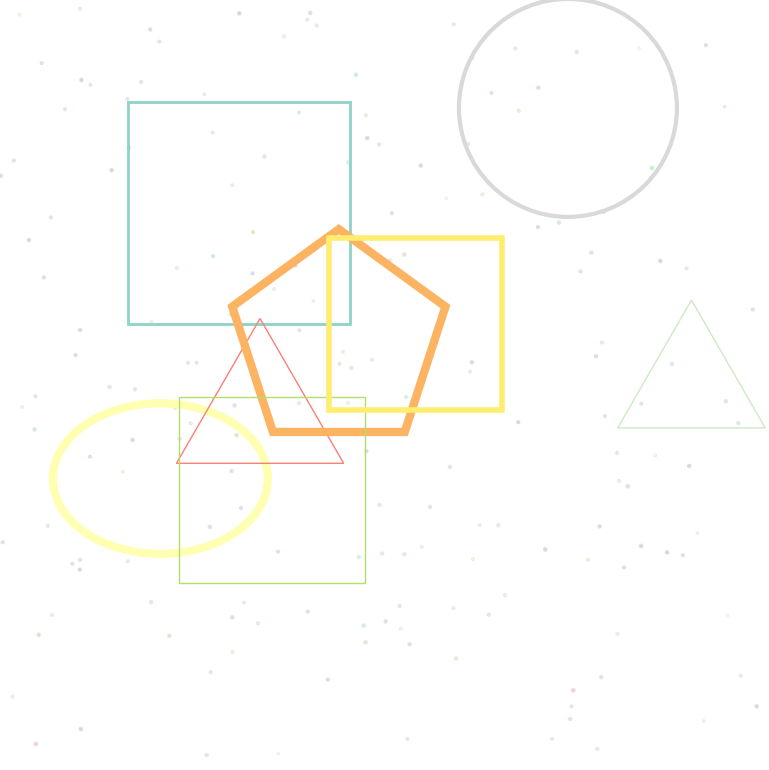[{"shape": "square", "thickness": 1, "radius": 0.72, "center": [0.31, 0.724]}, {"shape": "oval", "thickness": 3, "radius": 0.7, "center": [0.208, 0.378]}, {"shape": "triangle", "thickness": 0.5, "radius": 0.63, "center": [0.338, 0.461]}, {"shape": "pentagon", "thickness": 3, "radius": 0.73, "center": [0.44, 0.557]}, {"shape": "square", "thickness": 0.5, "radius": 0.61, "center": [0.353, 0.364]}, {"shape": "circle", "thickness": 1.5, "radius": 0.71, "center": [0.738, 0.86]}, {"shape": "triangle", "thickness": 0.5, "radius": 0.55, "center": [0.898, 0.5]}, {"shape": "square", "thickness": 2, "radius": 0.56, "center": [0.54, 0.579]}]